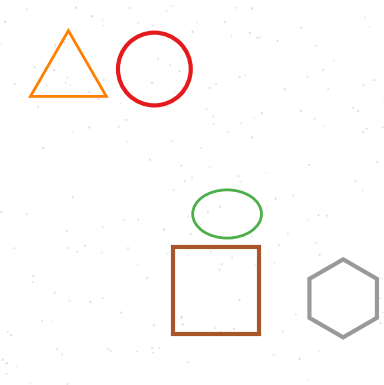[{"shape": "circle", "thickness": 3, "radius": 0.47, "center": [0.401, 0.821]}, {"shape": "oval", "thickness": 2, "radius": 0.45, "center": [0.59, 0.444]}, {"shape": "triangle", "thickness": 2, "radius": 0.57, "center": [0.178, 0.807]}, {"shape": "square", "thickness": 3, "radius": 0.56, "center": [0.561, 0.246]}, {"shape": "hexagon", "thickness": 3, "radius": 0.51, "center": [0.891, 0.225]}]